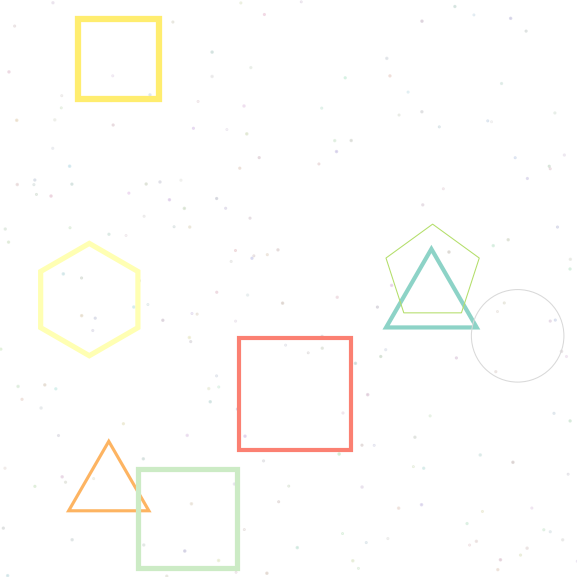[{"shape": "triangle", "thickness": 2, "radius": 0.45, "center": [0.747, 0.477]}, {"shape": "hexagon", "thickness": 2.5, "radius": 0.49, "center": [0.155, 0.48]}, {"shape": "square", "thickness": 2, "radius": 0.48, "center": [0.51, 0.316]}, {"shape": "triangle", "thickness": 1.5, "radius": 0.4, "center": [0.188, 0.155]}, {"shape": "pentagon", "thickness": 0.5, "radius": 0.42, "center": [0.749, 0.526]}, {"shape": "circle", "thickness": 0.5, "radius": 0.4, "center": [0.896, 0.418]}, {"shape": "square", "thickness": 2.5, "radius": 0.43, "center": [0.325, 0.101]}, {"shape": "square", "thickness": 3, "radius": 0.35, "center": [0.205, 0.897]}]